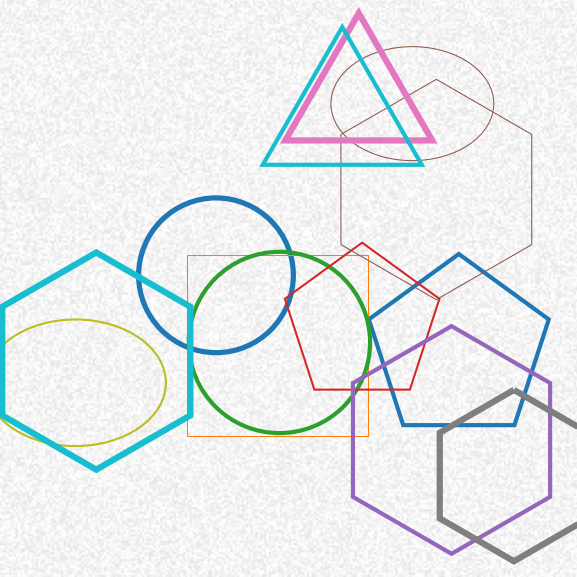[{"shape": "pentagon", "thickness": 2, "radius": 0.82, "center": [0.794, 0.395]}, {"shape": "circle", "thickness": 2.5, "radius": 0.67, "center": [0.374, 0.522]}, {"shape": "square", "thickness": 0.5, "radius": 0.79, "center": [0.481, 0.401]}, {"shape": "circle", "thickness": 2, "radius": 0.78, "center": [0.484, 0.406]}, {"shape": "pentagon", "thickness": 1, "radius": 0.7, "center": [0.627, 0.438]}, {"shape": "hexagon", "thickness": 2, "radius": 0.99, "center": [0.782, 0.237]}, {"shape": "oval", "thickness": 0.5, "radius": 0.71, "center": [0.714, 0.82]}, {"shape": "hexagon", "thickness": 0.5, "radius": 0.95, "center": [0.756, 0.671]}, {"shape": "triangle", "thickness": 3, "radius": 0.73, "center": [0.621, 0.829]}, {"shape": "hexagon", "thickness": 3, "radius": 0.74, "center": [0.89, 0.176]}, {"shape": "oval", "thickness": 1, "radius": 0.78, "center": [0.131, 0.336]}, {"shape": "triangle", "thickness": 2, "radius": 0.79, "center": [0.593, 0.793]}, {"shape": "hexagon", "thickness": 3, "radius": 0.94, "center": [0.167, 0.374]}]